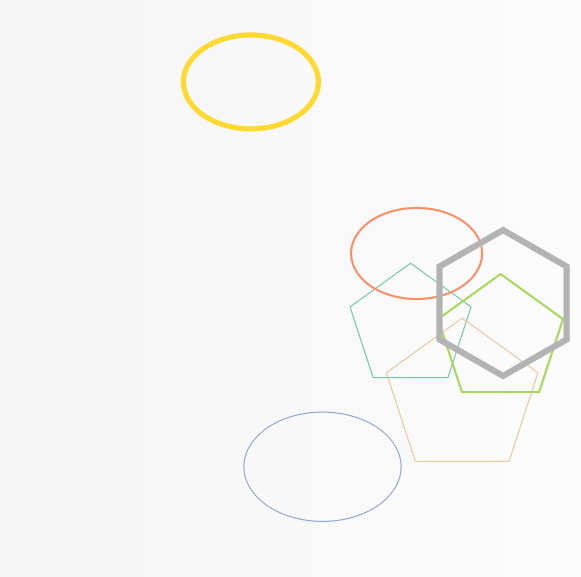[{"shape": "pentagon", "thickness": 0.5, "radius": 0.55, "center": [0.706, 0.434]}, {"shape": "oval", "thickness": 1, "radius": 0.56, "center": [0.717, 0.56]}, {"shape": "oval", "thickness": 0.5, "radius": 0.68, "center": [0.555, 0.191]}, {"shape": "pentagon", "thickness": 1, "radius": 0.56, "center": [0.861, 0.412]}, {"shape": "oval", "thickness": 2.5, "radius": 0.58, "center": [0.432, 0.857]}, {"shape": "pentagon", "thickness": 0.5, "radius": 0.69, "center": [0.795, 0.311]}, {"shape": "hexagon", "thickness": 3, "radius": 0.63, "center": [0.865, 0.474]}]